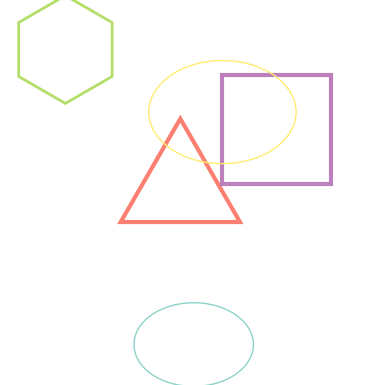[{"shape": "oval", "thickness": 1, "radius": 0.78, "center": [0.503, 0.105]}, {"shape": "triangle", "thickness": 3, "radius": 0.89, "center": [0.468, 0.513]}, {"shape": "hexagon", "thickness": 2, "radius": 0.7, "center": [0.17, 0.871]}, {"shape": "square", "thickness": 3, "radius": 0.71, "center": [0.718, 0.663]}, {"shape": "oval", "thickness": 1, "radius": 0.96, "center": [0.578, 0.709]}]